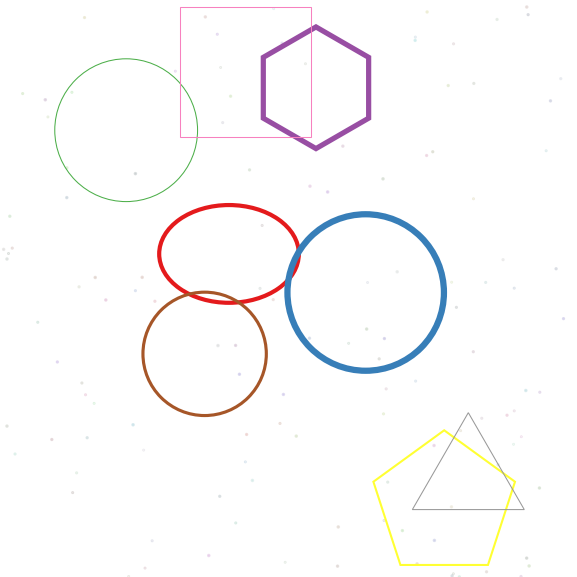[{"shape": "oval", "thickness": 2, "radius": 0.6, "center": [0.397, 0.559]}, {"shape": "circle", "thickness": 3, "radius": 0.68, "center": [0.633, 0.493]}, {"shape": "circle", "thickness": 0.5, "radius": 0.62, "center": [0.218, 0.774]}, {"shape": "hexagon", "thickness": 2.5, "radius": 0.53, "center": [0.547, 0.847]}, {"shape": "pentagon", "thickness": 1, "radius": 0.64, "center": [0.769, 0.125]}, {"shape": "circle", "thickness": 1.5, "radius": 0.53, "center": [0.354, 0.386]}, {"shape": "square", "thickness": 0.5, "radius": 0.56, "center": [0.425, 0.875]}, {"shape": "triangle", "thickness": 0.5, "radius": 0.56, "center": [0.811, 0.173]}]